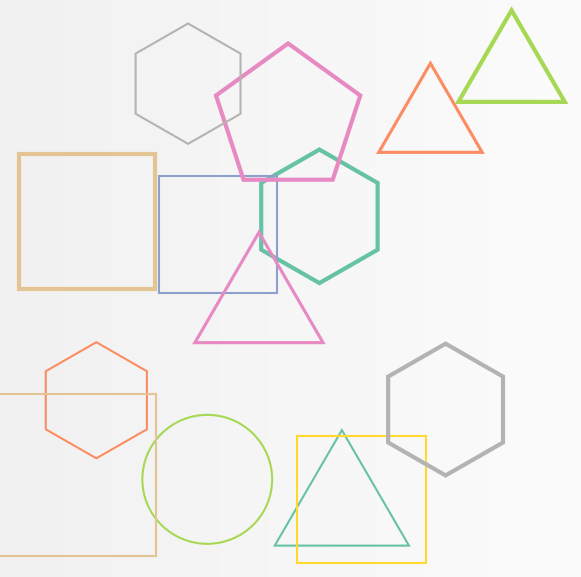[{"shape": "hexagon", "thickness": 2, "radius": 0.58, "center": [0.55, 0.625]}, {"shape": "triangle", "thickness": 1, "radius": 0.67, "center": [0.588, 0.121]}, {"shape": "triangle", "thickness": 1.5, "radius": 0.51, "center": [0.741, 0.787]}, {"shape": "hexagon", "thickness": 1, "radius": 0.5, "center": [0.166, 0.306]}, {"shape": "square", "thickness": 1, "radius": 0.5, "center": [0.375, 0.593]}, {"shape": "triangle", "thickness": 1.5, "radius": 0.64, "center": [0.446, 0.469]}, {"shape": "pentagon", "thickness": 2, "radius": 0.65, "center": [0.496, 0.793]}, {"shape": "circle", "thickness": 1, "radius": 0.56, "center": [0.357, 0.169]}, {"shape": "triangle", "thickness": 2, "radius": 0.53, "center": [0.88, 0.876]}, {"shape": "square", "thickness": 1, "radius": 0.55, "center": [0.622, 0.134]}, {"shape": "square", "thickness": 2, "radius": 0.58, "center": [0.15, 0.615]}, {"shape": "square", "thickness": 1, "radius": 0.7, "center": [0.128, 0.176]}, {"shape": "hexagon", "thickness": 2, "radius": 0.57, "center": [0.767, 0.29]}, {"shape": "hexagon", "thickness": 1, "radius": 0.52, "center": [0.324, 0.854]}]